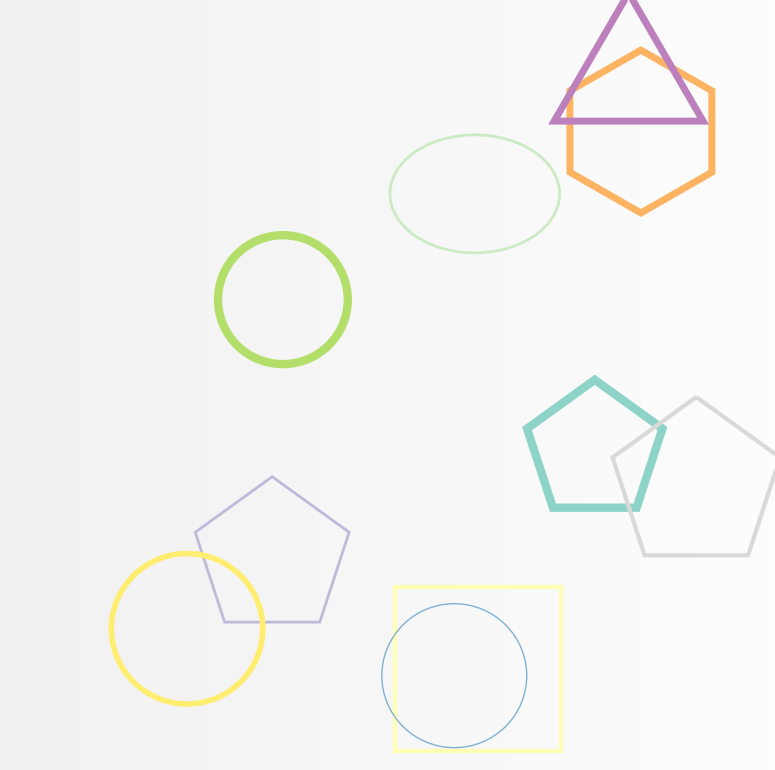[{"shape": "pentagon", "thickness": 3, "radius": 0.46, "center": [0.767, 0.415]}, {"shape": "square", "thickness": 1.5, "radius": 0.53, "center": [0.617, 0.131]}, {"shape": "pentagon", "thickness": 1, "radius": 0.52, "center": [0.351, 0.277]}, {"shape": "circle", "thickness": 0.5, "radius": 0.47, "center": [0.586, 0.122]}, {"shape": "hexagon", "thickness": 2.5, "radius": 0.53, "center": [0.827, 0.829]}, {"shape": "circle", "thickness": 3, "radius": 0.42, "center": [0.365, 0.611]}, {"shape": "pentagon", "thickness": 1.5, "radius": 0.57, "center": [0.898, 0.371]}, {"shape": "triangle", "thickness": 2.5, "radius": 0.55, "center": [0.811, 0.898]}, {"shape": "oval", "thickness": 1, "radius": 0.55, "center": [0.613, 0.748]}, {"shape": "circle", "thickness": 2, "radius": 0.49, "center": [0.241, 0.183]}]